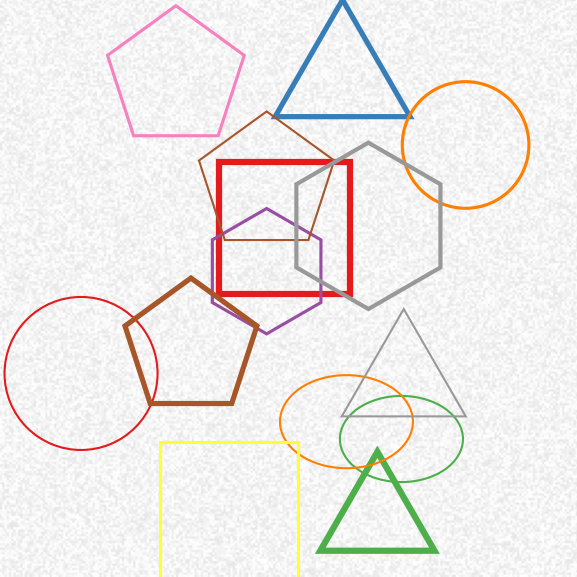[{"shape": "square", "thickness": 3, "radius": 0.57, "center": [0.493, 0.604]}, {"shape": "circle", "thickness": 1, "radius": 0.66, "center": [0.14, 0.352]}, {"shape": "triangle", "thickness": 2.5, "radius": 0.67, "center": [0.593, 0.865]}, {"shape": "triangle", "thickness": 3, "radius": 0.57, "center": [0.653, 0.103]}, {"shape": "oval", "thickness": 1, "radius": 0.53, "center": [0.695, 0.239]}, {"shape": "hexagon", "thickness": 1.5, "radius": 0.54, "center": [0.462, 0.53]}, {"shape": "oval", "thickness": 1, "radius": 0.58, "center": [0.6, 0.269]}, {"shape": "circle", "thickness": 1.5, "radius": 0.55, "center": [0.806, 0.748]}, {"shape": "square", "thickness": 1.5, "radius": 0.6, "center": [0.397, 0.114]}, {"shape": "pentagon", "thickness": 1, "radius": 0.62, "center": [0.462, 0.683]}, {"shape": "pentagon", "thickness": 2.5, "radius": 0.6, "center": [0.331, 0.398]}, {"shape": "pentagon", "thickness": 1.5, "radius": 0.62, "center": [0.305, 0.865]}, {"shape": "hexagon", "thickness": 2, "radius": 0.72, "center": [0.638, 0.608]}, {"shape": "triangle", "thickness": 1, "radius": 0.62, "center": [0.699, 0.34]}]